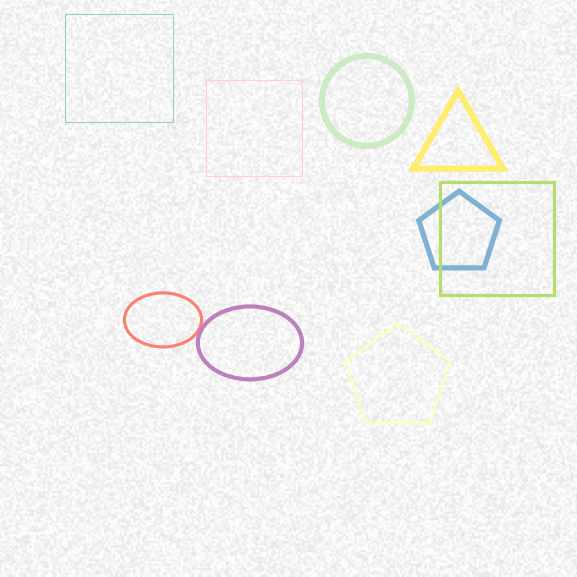[{"shape": "square", "thickness": 0.5, "radius": 0.47, "center": [0.207, 0.882]}, {"shape": "pentagon", "thickness": 1, "radius": 0.48, "center": [0.689, 0.344]}, {"shape": "oval", "thickness": 1.5, "radius": 0.33, "center": [0.282, 0.445]}, {"shape": "pentagon", "thickness": 2.5, "radius": 0.37, "center": [0.795, 0.595]}, {"shape": "square", "thickness": 1.5, "radius": 0.49, "center": [0.861, 0.585]}, {"shape": "square", "thickness": 0.5, "radius": 0.42, "center": [0.44, 0.778]}, {"shape": "oval", "thickness": 2, "radius": 0.45, "center": [0.433, 0.405]}, {"shape": "circle", "thickness": 3, "radius": 0.39, "center": [0.635, 0.824]}, {"shape": "triangle", "thickness": 3, "radius": 0.45, "center": [0.793, 0.752]}]